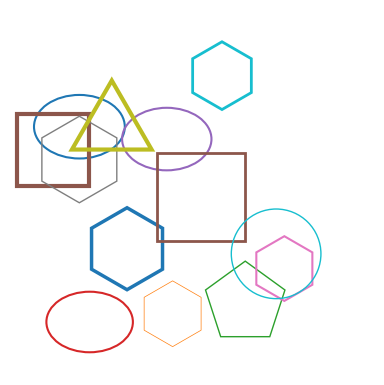[{"shape": "hexagon", "thickness": 2.5, "radius": 0.53, "center": [0.33, 0.354]}, {"shape": "oval", "thickness": 1.5, "radius": 0.59, "center": [0.206, 0.671]}, {"shape": "hexagon", "thickness": 0.5, "radius": 0.43, "center": [0.448, 0.185]}, {"shape": "pentagon", "thickness": 1, "radius": 0.54, "center": [0.637, 0.213]}, {"shape": "oval", "thickness": 1.5, "radius": 0.56, "center": [0.233, 0.164]}, {"shape": "oval", "thickness": 1.5, "radius": 0.58, "center": [0.433, 0.639]}, {"shape": "square", "thickness": 2, "radius": 0.57, "center": [0.522, 0.488]}, {"shape": "square", "thickness": 3, "radius": 0.47, "center": [0.137, 0.611]}, {"shape": "hexagon", "thickness": 1.5, "radius": 0.42, "center": [0.739, 0.302]}, {"shape": "hexagon", "thickness": 1, "radius": 0.56, "center": [0.206, 0.586]}, {"shape": "triangle", "thickness": 3, "radius": 0.6, "center": [0.29, 0.671]}, {"shape": "circle", "thickness": 1, "radius": 0.58, "center": [0.717, 0.341]}, {"shape": "hexagon", "thickness": 2, "radius": 0.44, "center": [0.577, 0.803]}]